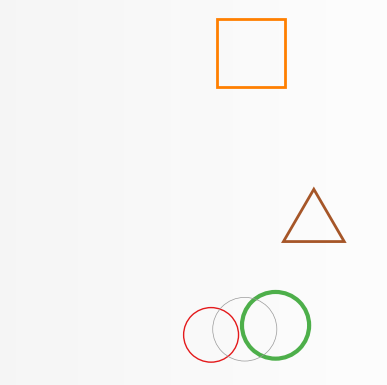[{"shape": "circle", "thickness": 1, "radius": 0.35, "center": [0.545, 0.13]}, {"shape": "circle", "thickness": 3, "radius": 0.43, "center": [0.711, 0.155]}, {"shape": "square", "thickness": 2, "radius": 0.44, "center": [0.648, 0.863]}, {"shape": "triangle", "thickness": 2, "radius": 0.45, "center": [0.81, 0.418]}, {"shape": "circle", "thickness": 0.5, "radius": 0.41, "center": [0.632, 0.145]}]